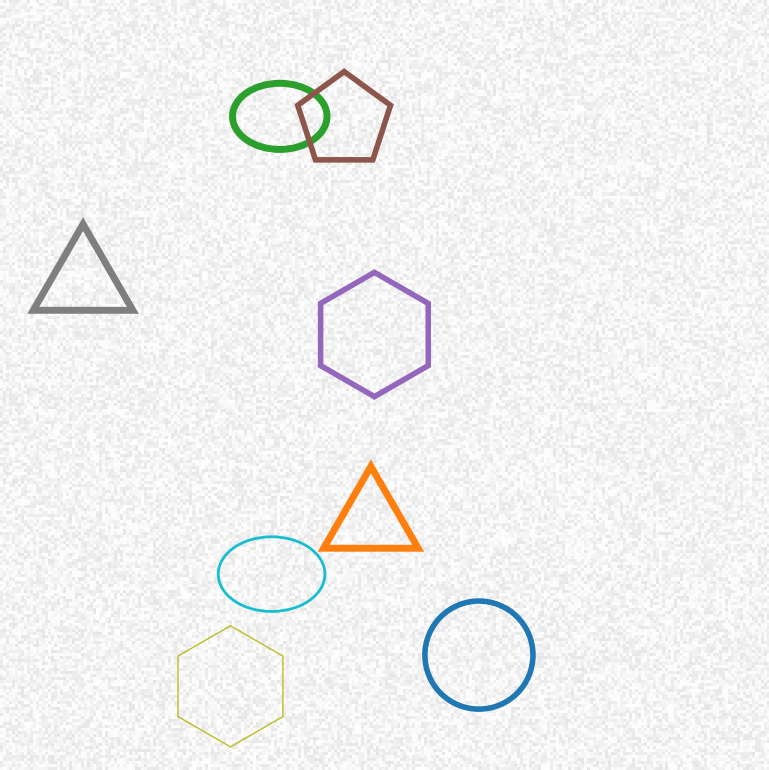[{"shape": "circle", "thickness": 2, "radius": 0.35, "center": [0.622, 0.149]}, {"shape": "triangle", "thickness": 2.5, "radius": 0.35, "center": [0.482, 0.323]}, {"shape": "oval", "thickness": 2.5, "radius": 0.31, "center": [0.363, 0.849]}, {"shape": "hexagon", "thickness": 2, "radius": 0.4, "center": [0.486, 0.566]}, {"shape": "pentagon", "thickness": 2, "radius": 0.32, "center": [0.447, 0.844]}, {"shape": "triangle", "thickness": 2.5, "radius": 0.37, "center": [0.108, 0.634]}, {"shape": "hexagon", "thickness": 0.5, "radius": 0.39, "center": [0.299, 0.109]}, {"shape": "oval", "thickness": 1, "radius": 0.35, "center": [0.353, 0.254]}]